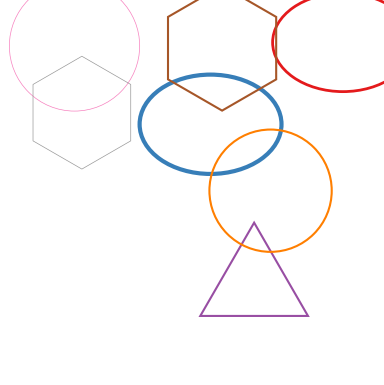[{"shape": "oval", "thickness": 2, "radius": 0.91, "center": [0.891, 0.89]}, {"shape": "oval", "thickness": 3, "radius": 0.92, "center": [0.547, 0.677]}, {"shape": "triangle", "thickness": 1.5, "radius": 0.81, "center": [0.66, 0.26]}, {"shape": "circle", "thickness": 1.5, "radius": 0.79, "center": [0.703, 0.505]}, {"shape": "hexagon", "thickness": 1.5, "radius": 0.81, "center": [0.577, 0.875]}, {"shape": "circle", "thickness": 0.5, "radius": 0.85, "center": [0.194, 0.881]}, {"shape": "hexagon", "thickness": 0.5, "radius": 0.73, "center": [0.213, 0.707]}]